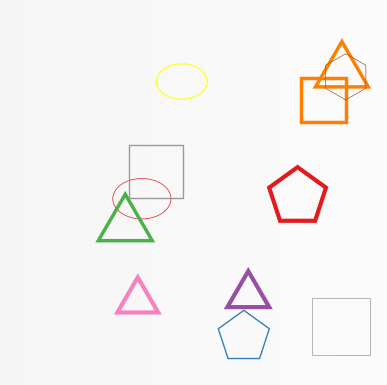[{"shape": "pentagon", "thickness": 3, "radius": 0.39, "center": [0.768, 0.489]}, {"shape": "oval", "thickness": 0.5, "radius": 0.38, "center": [0.366, 0.484]}, {"shape": "pentagon", "thickness": 1, "radius": 0.35, "center": [0.629, 0.125]}, {"shape": "triangle", "thickness": 2.5, "radius": 0.4, "center": [0.323, 0.415]}, {"shape": "triangle", "thickness": 3, "radius": 0.31, "center": [0.641, 0.233]}, {"shape": "square", "thickness": 2.5, "radius": 0.29, "center": [0.835, 0.739]}, {"shape": "triangle", "thickness": 2.5, "radius": 0.39, "center": [0.882, 0.814]}, {"shape": "oval", "thickness": 1, "radius": 0.33, "center": [0.469, 0.788]}, {"shape": "hexagon", "thickness": 0.5, "radius": 0.3, "center": [0.892, 0.801]}, {"shape": "triangle", "thickness": 3, "radius": 0.3, "center": [0.356, 0.219]}, {"shape": "square", "thickness": 1, "radius": 0.34, "center": [0.403, 0.555]}, {"shape": "square", "thickness": 0.5, "radius": 0.38, "center": [0.879, 0.152]}]